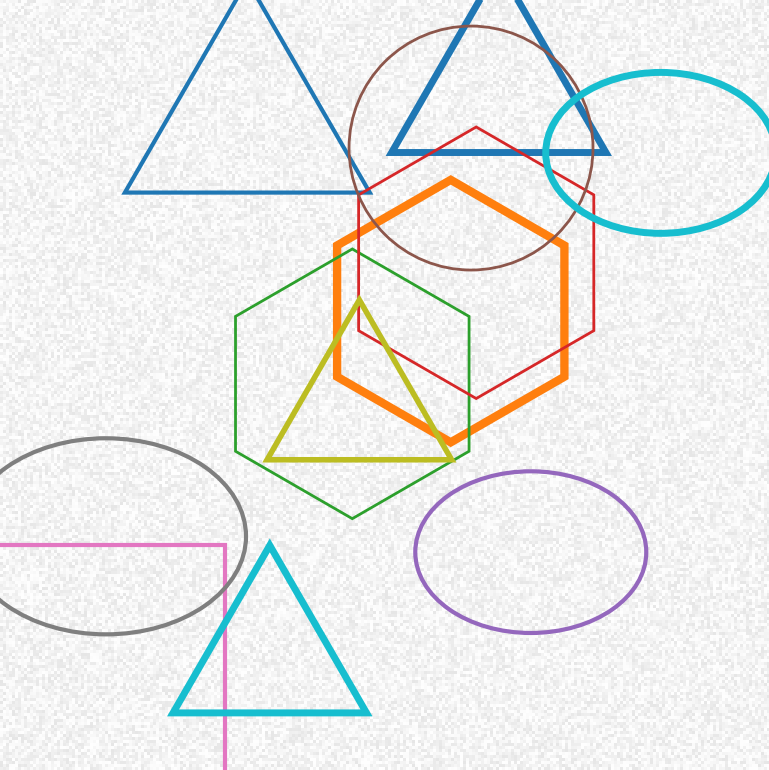[{"shape": "triangle", "thickness": 1.5, "radius": 0.92, "center": [0.321, 0.842]}, {"shape": "triangle", "thickness": 2.5, "radius": 0.8, "center": [0.648, 0.882]}, {"shape": "hexagon", "thickness": 3, "radius": 0.85, "center": [0.585, 0.596]}, {"shape": "hexagon", "thickness": 1, "radius": 0.88, "center": [0.458, 0.502]}, {"shape": "hexagon", "thickness": 1, "radius": 0.88, "center": [0.618, 0.659]}, {"shape": "oval", "thickness": 1.5, "radius": 0.75, "center": [0.689, 0.283]}, {"shape": "circle", "thickness": 1, "radius": 0.79, "center": [0.612, 0.808]}, {"shape": "square", "thickness": 1.5, "radius": 0.86, "center": [0.121, 0.121]}, {"shape": "oval", "thickness": 1.5, "radius": 0.91, "center": [0.138, 0.303]}, {"shape": "triangle", "thickness": 2, "radius": 0.69, "center": [0.467, 0.472]}, {"shape": "triangle", "thickness": 2.5, "radius": 0.73, "center": [0.35, 0.147]}, {"shape": "oval", "thickness": 2.5, "radius": 0.75, "center": [0.858, 0.801]}]